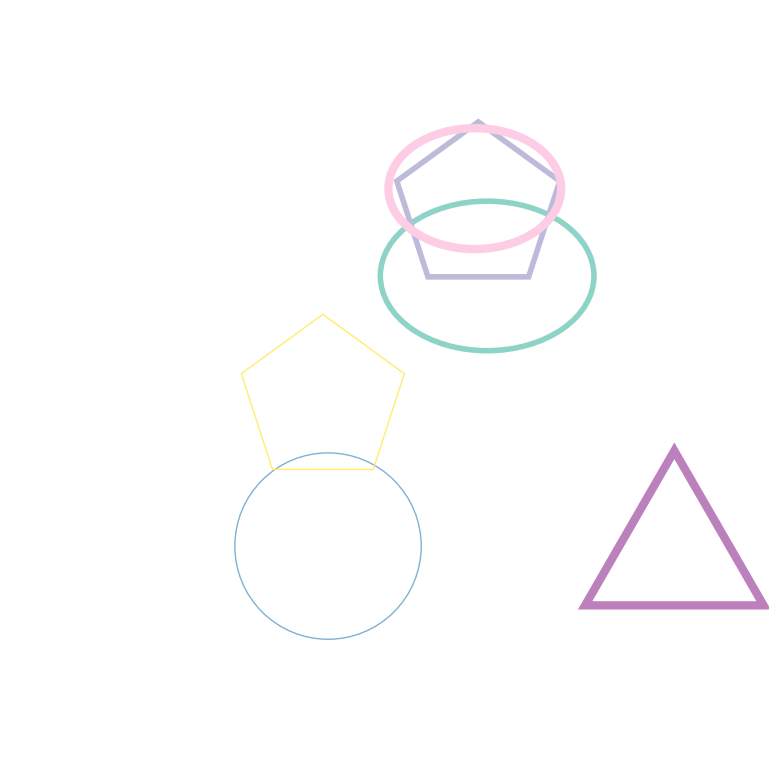[{"shape": "oval", "thickness": 2, "radius": 0.69, "center": [0.633, 0.642]}, {"shape": "pentagon", "thickness": 2, "radius": 0.56, "center": [0.621, 0.73]}, {"shape": "circle", "thickness": 0.5, "radius": 0.61, "center": [0.426, 0.291]}, {"shape": "oval", "thickness": 3, "radius": 0.56, "center": [0.617, 0.755]}, {"shape": "triangle", "thickness": 3, "radius": 0.67, "center": [0.876, 0.281]}, {"shape": "pentagon", "thickness": 0.5, "radius": 0.56, "center": [0.419, 0.48]}]